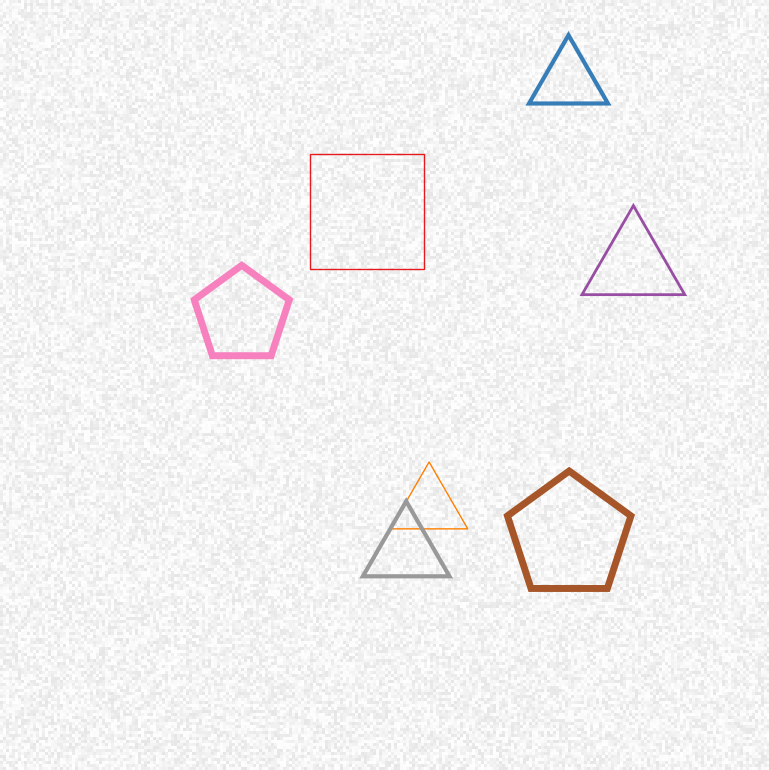[{"shape": "square", "thickness": 0.5, "radius": 0.37, "center": [0.476, 0.725]}, {"shape": "triangle", "thickness": 1.5, "radius": 0.3, "center": [0.738, 0.895]}, {"shape": "triangle", "thickness": 1, "radius": 0.39, "center": [0.823, 0.656]}, {"shape": "triangle", "thickness": 0.5, "radius": 0.29, "center": [0.557, 0.342]}, {"shape": "pentagon", "thickness": 2.5, "radius": 0.42, "center": [0.739, 0.304]}, {"shape": "pentagon", "thickness": 2.5, "radius": 0.32, "center": [0.314, 0.591]}, {"shape": "triangle", "thickness": 1.5, "radius": 0.32, "center": [0.528, 0.284]}]